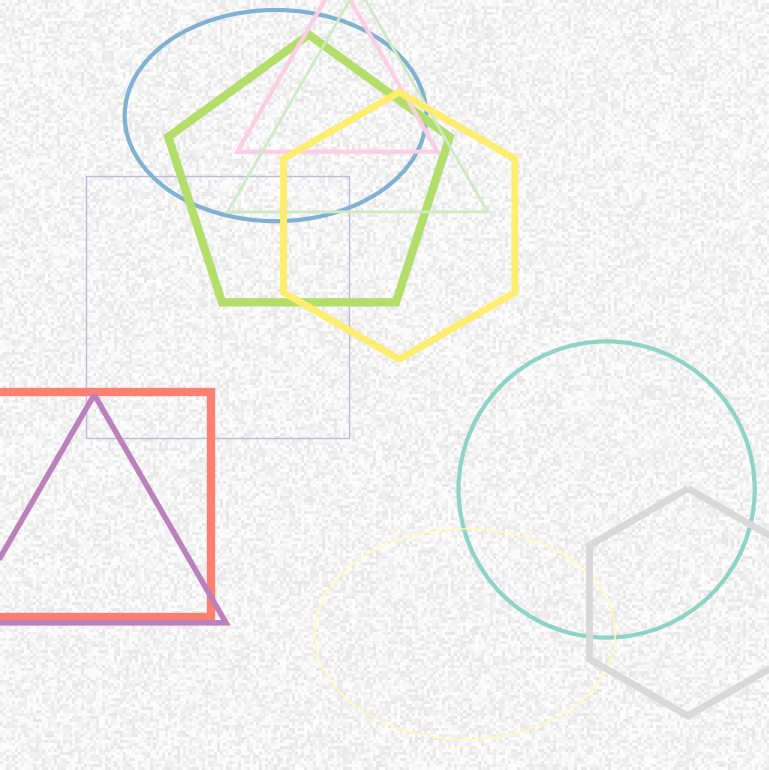[{"shape": "circle", "thickness": 1.5, "radius": 0.96, "center": [0.788, 0.364]}, {"shape": "oval", "thickness": 0.5, "radius": 0.98, "center": [0.604, 0.177]}, {"shape": "square", "thickness": 0.5, "radius": 0.85, "center": [0.282, 0.601]}, {"shape": "square", "thickness": 3, "radius": 0.73, "center": [0.128, 0.345]}, {"shape": "oval", "thickness": 1.5, "radius": 0.98, "center": [0.358, 0.85]}, {"shape": "pentagon", "thickness": 3, "radius": 0.96, "center": [0.401, 0.763]}, {"shape": "triangle", "thickness": 1.5, "radius": 0.75, "center": [0.438, 0.878]}, {"shape": "hexagon", "thickness": 2.5, "radius": 0.74, "center": [0.893, 0.218]}, {"shape": "triangle", "thickness": 2, "radius": 0.99, "center": [0.122, 0.29]}, {"shape": "triangle", "thickness": 1, "radius": 0.98, "center": [0.464, 0.822]}, {"shape": "hexagon", "thickness": 2.5, "radius": 0.87, "center": [0.518, 0.707]}]